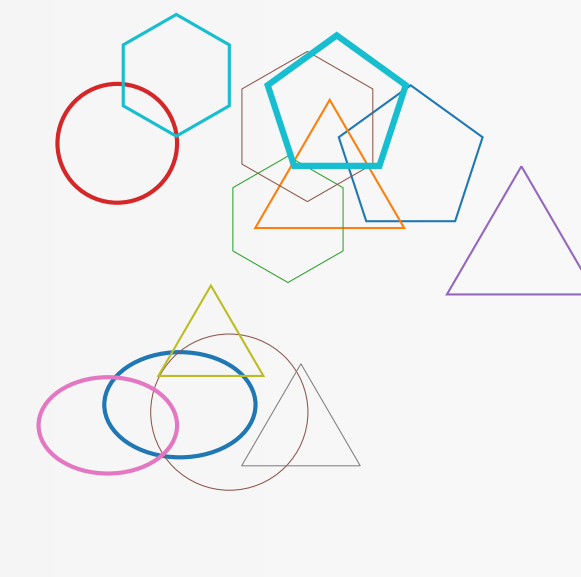[{"shape": "oval", "thickness": 2, "radius": 0.65, "center": [0.31, 0.298]}, {"shape": "pentagon", "thickness": 1, "radius": 0.65, "center": [0.707, 0.721]}, {"shape": "triangle", "thickness": 1, "radius": 0.74, "center": [0.567, 0.678]}, {"shape": "hexagon", "thickness": 0.5, "radius": 0.55, "center": [0.495, 0.619]}, {"shape": "circle", "thickness": 2, "radius": 0.51, "center": [0.202, 0.751]}, {"shape": "triangle", "thickness": 1, "radius": 0.74, "center": [0.897, 0.563]}, {"shape": "hexagon", "thickness": 0.5, "radius": 0.65, "center": [0.529, 0.78]}, {"shape": "circle", "thickness": 0.5, "radius": 0.68, "center": [0.395, 0.285]}, {"shape": "oval", "thickness": 2, "radius": 0.6, "center": [0.185, 0.263]}, {"shape": "triangle", "thickness": 0.5, "radius": 0.59, "center": [0.518, 0.251]}, {"shape": "triangle", "thickness": 1, "radius": 0.52, "center": [0.363, 0.4]}, {"shape": "hexagon", "thickness": 1.5, "radius": 0.53, "center": [0.303, 0.869]}, {"shape": "pentagon", "thickness": 3, "radius": 0.62, "center": [0.579, 0.813]}]